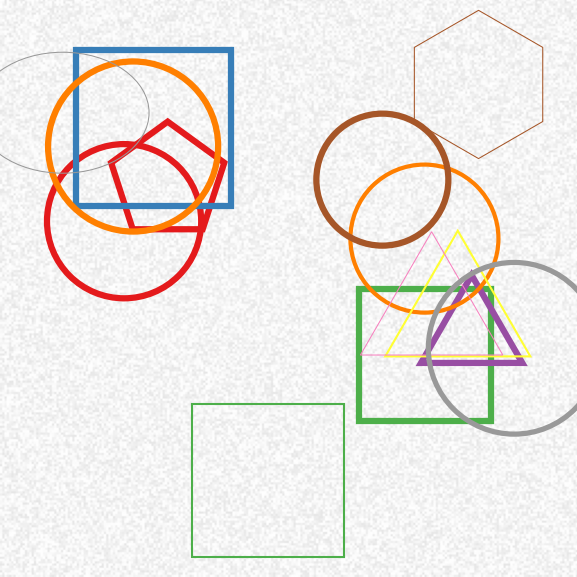[{"shape": "circle", "thickness": 3, "radius": 0.67, "center": [0.215, 0.616]}, {"shape": "pentagon", "thickness": 3, "radius": 0.51, "center": [0.29, 0.685]}, {"shape": "square", "thickness": 3, "radius": 0.67, "center": [0.266, 0.778]}, {"shape": "square", "thickness": 3, "radius": 0.57, "center": [0.736, 0.384]}, {"shape": "square", "thickness": 1, "radius": 0.66, "center": [0.464, 0.167]}, {"shape": "triangle", "thickness": 3, "radius": 0.51, "center": [0.817, 0.421]}, {"shape": "circle", "thickness": 3, "radius": 0.74, "center": [0.23, 0.745]}, {"shape": "circle", "thickness": 2, "radius": 0.64, "center": [0.735, 0.586]}, {"shape": "triangle", "thickness": 1, "radius": 0.73, "center": [0.793, 0.455]}, {"shape": "hexagon", "thickness": 0.5, "radius": 0.64, "center": [0.829, 0.853]}, {"shape": "circle", "thickness": 3, "radius": 0.57, "center": [0.662, 0.688]}, {"shape": "triangle", "thickness": 0.5, "radius": 0.71, "center": [0.747, 0.456]}, {"shape": "oval", "thickness": 0.5, "radius": 0.75, "center": [0.108, 0.804]}, {"shape": "circle", "thickness": 2.5, "radius": 0.74, "center": [0.89, 0.396]}]